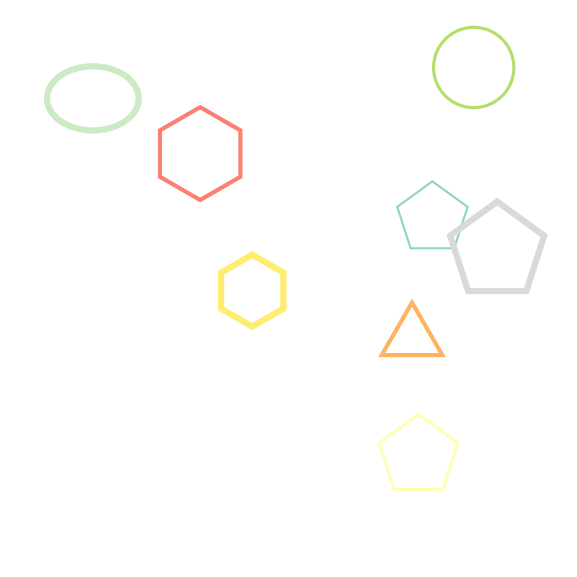[{"shape": "pentagon", "thickness": 1, "radius": 0.32, "center": [0.749, 0.621]}, {"shape": "pentagon", "thickness": 1.5, "radius": 0.36, "center": [0.725, 0.21]}, {"shape": "hexagon", "thickness": 2, "radius": 0.4, "center": [0.347, 0.733]}, {"shape": "triangle", "thickness": 2, "radius": 0.3, "center": [0.713, 0.415]}, {"shape": "circle", "thickness": 1.5, "radius": 0.35, "center": [0.82, 0.882]}, {"shape": "pentagon", "thickness": 3, "radius": 0.43, "center": [0.861, 0.564]}, {"shape": "oval", "thickness": 3, "radius": 0.4, "center": [0.161, 0.829]}, {"shape": "hexagon", "thickness": 3, "radius": 0.31, "center": [0.437, 0.496]}]